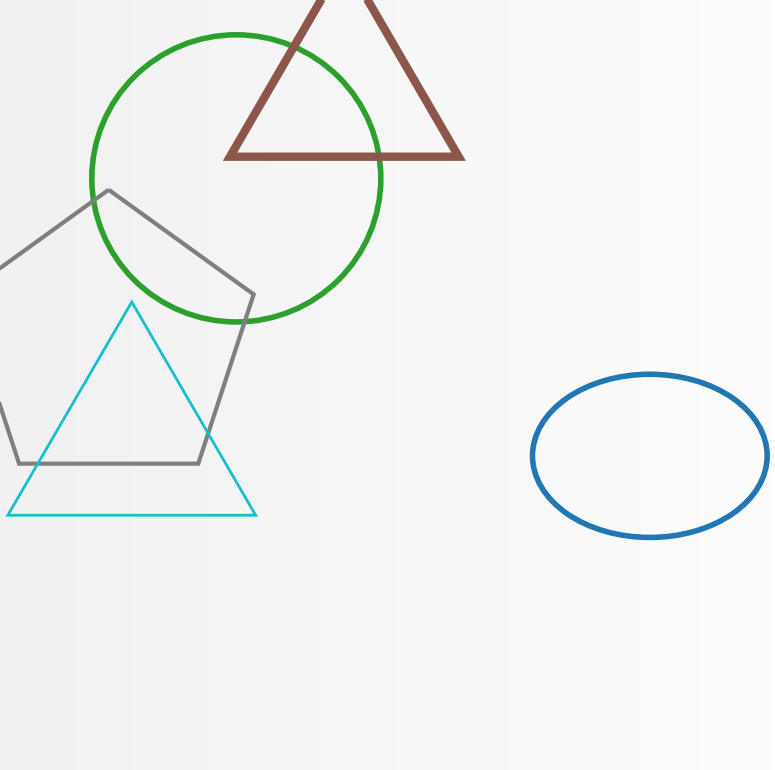[{"shape": "oval", "thickness": 2, "radius": 0.76, "center": [0.838, 0.408]}, {"shape": "circle", "thickness": 2, "radius": 0.93, "center": [0.305, 0.768]}, {"shape": "triangle", "thickness": 3, "radius": 0.85, "center": [0.444, 0.882]}, {"shape": "pentagon", "thickness": 1.5, "radius": 0.98, "center": [0.14, 0.557]}, {"shape": "triangle", "thickness": 1, "radius": 0.92, "center": [0.17, 0.423]}]